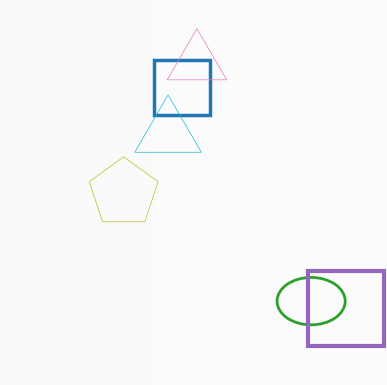[{"shape": "square", "thickness": 2.5, "radius": 0.36, "center": [0.469, 0.772]}, {"shape": "oval", "thickness": 2, "radius": 0.44, "center": [0.803, 0.218]}, {"shape": "square", "thickness": 3, "radius": 0.49, "center": [0.893, 0.198]}, {"shape": "triangle", "thickness": 0.5, "radius": 0.44, "center": [0.508, 0.837]}, {"shape": "pentagon", "thickness": 0.5, "radius": 0.47, "center": [0.319, 0.499]}, {"shape": "triangle", "thickness": 0.5, "radius": 0.5, "center": [0.434, 0.654]}]